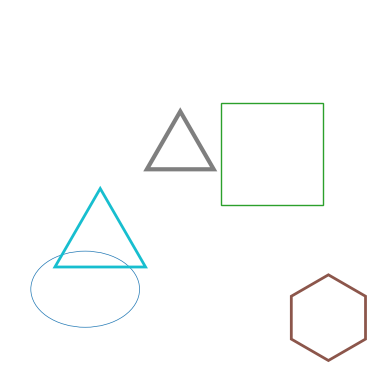[{"shape": "oval", "thickness": 0.5, "radius": 0.71, "center": [0.221, 0.249]}, {"shape": "square", "thickness": 1, "radius": 0.66, "center": [0.706, 0.6]}, {"shape": "hexagon", "thickness": 2, "radius": 0.56, "center": [0.853, 0.175]}, {"shape": "triangle", "thickness": 3, "radius": 0.5, "center": [0.468, 0.61]}, {"shape": "triangle", "thickness": 2, "radius": 0.68, "center": [0.26, 0.374]}]